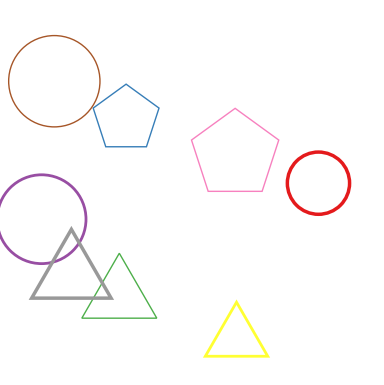[{"shape": "circle", "thickness": 2.5, "radius": 0.4, "center": [0.827, 0.524]}, {"shape": "pentagon", "thickness": 1, "radius": 0.45, "center": [0.328, 0.692]}, {"shape": "triangle", "thickness": 1, "radius": 0.56, "center": [0.31, 0.23]}, {"shape": "circle", "thickness": 2, "radius": 0.58, "center": [0.108, 0.431]}, {"shape": "triangle", "thickness": 2, "radius": 0.47, "center": [0.614, 0.121]}, {"shape": "circle", "thickness": 1, "radius": 0.59, "center": [0.141, 0.789]}, {"shape": "pentagon", "thickness": 1, "radius": 0.6, "center": [0.611, 0.599]}, {"shape": "triangle", "thickness": 2.5, "radius": 0.6, "center": [0.185, 0.285]}]